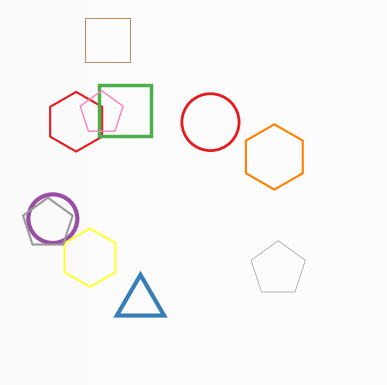[{"shape": "hexagon", "thickness": 1.5, "radius": 0.39, "center": [0.197, 0.684]}, {"shape": "circle", "thickness": 2, "radius": 0.37, "center": [0.543, 0.683]}, {"shape": "triangle", "thickness": 3, "radius": 0.35, "center": [0.363, 0.216]}, {"shape": "square", "thickness": 2.5, "radius": 0.33, "center": [0.322, 0.713]}, {"shape": "circle", "thickness": 3, "radius": 0.32, "center": [0.136, 0.432]}, {"shape": "hexagon", "thickness": 1.5, "radius": 0.42, "center": [0.708, 0.592]}, {"shape": "hexagon", "thickness": 1.5, "radius": 0.38, "center": [0.232, 0.331]}, {"shape": "square", "thickness": 0.5, "radius": 0.29, "center": [0.278, 0.896]}, {"shape": "pentagon", "thickness": 1, "radius": 0.29, "center": [0.262, 0.706]}, {"shape": "pentagon", "thickness": 0.5, "radius": 0.37, "center": [0.718, 0.301]}, {"shape": "pentagon", "thickness": 1.5, "radius": 0.34, "center": [0.123, 0.419]}]